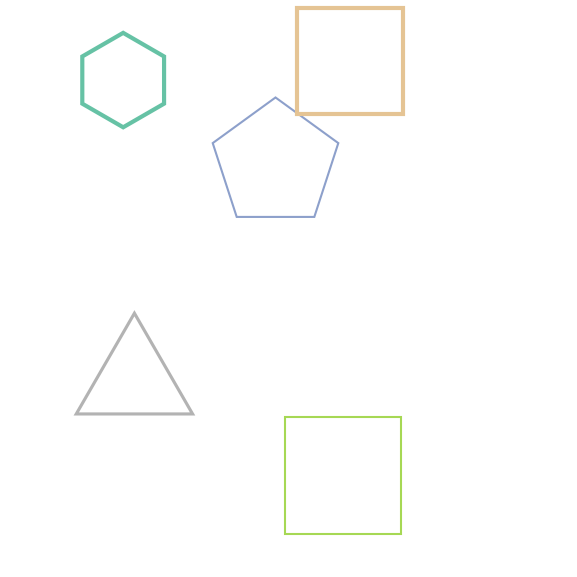[{"shape": "hexagon", "thickness": 2, "radius": 0.41, "center": [0.213, 0.86]}, {"shape": "pentagon", "thickness": 1, "radius": 0.57, "center": [0.477, 0.716]}, {"shape": "square", "thickness": 1, "radius": 0.5, "center": [0.594, 0.176]}, {"shape": "square", "thickness": 2, "radius": 0.46, "center": [0.606, 0.893]}, {"shape": "triangle", "thickness": 1.5, "radius": 0.58, "center": [0.233, 0.34]}]